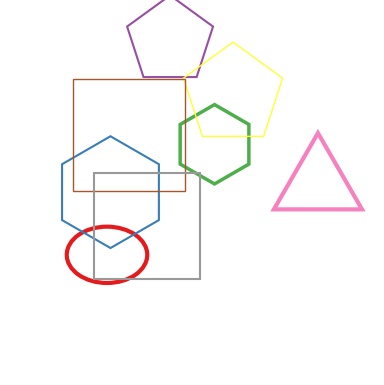[{"shape": "oval", "thickness": 3, "radius": 0.52, "center": [0.278, 0.338]}, {"shape": "hexagon", "thickness": 1.5, "radius": 0.73, "center": [0.287, 0.501]}, {"shape": "hexagon", "thickness": 2.5, "radius": 0.52, "center": [0.557, 0.625]}, {"shape": "pentagon", "thickness": 1.5, "radius": 0.59, "center": [0.442, 0.895]}, {"shape": "pentagon", "thickness": 1, "radius": 0.68, "center": [0.605, 0.755]}, {"shape": "square", "thickness": 1, "radius": 0.73, "center": [0.336, 0.649]}, {"shape": "triangle", "thickness": 3, "radius": 0.66, "center": [0.826, 0.522]}, {"shape": "square", "thickness": 1.5, "radius": 0.69, "center": [0.383, 0.412]}]